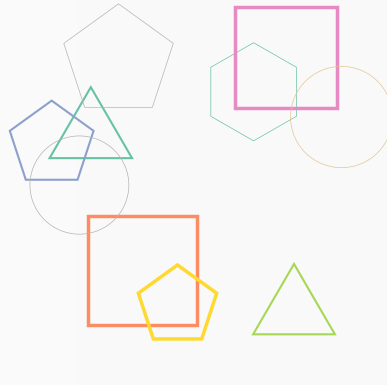[{"shape": "triangle", "thickness": 1.5, "radius": 0.61, "center": [0.234, 0.651]}, {"shape": "hexagon", "thickness": 0.5, "radius": 0.64, "center": [0.654, 0.762]}, {"shape": "square", "thickness": 2.5, "radius": 0.7, "center": [0.367, 0.297]}, {"shape": "pentagon", "thickness": 1.5, "radius": 0.57, "center": [0.133, 0.625]}, {"shape": "square", "thickness": 2.5, "radius": 0.66, "center": [0.739, 0.851]}, {"shape": "triangle", "thickness": 1.5, "radius": 0.61, "center": [0.759, 0.193]}, {"shape": "pentagon", "thickness": 2.5, "radius": 0.53, "center": [0.458, 0.206]}, {"shape": "circle", "thickness": 0.5, "radius": 0.66, "center": [0.881, 0.696]}, {"shape": "pentagon", "thickness": 0.5, "radius": 0.74, "center": [0.306, 0.841]}, {"shape": "circle", "thickness": 0.5, "radius": 0.64, "center": [0.205, 0.519]}]